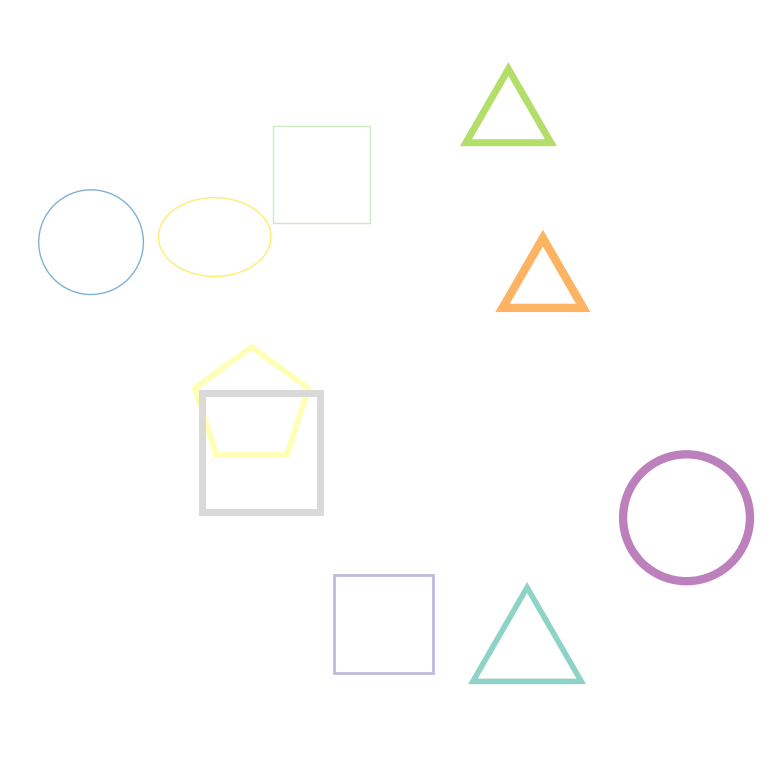[{"shape": "triangle", "thickness": 2, "radius": 0.41, "center": [0.685, 0.156]}, {"shape": "pentagon", "thickness": 2, "radius": 0.39, "center": [0.327, 0.472]}, {"shape": "square", "thickness": 1, "radius": 0.32, "center": [0.498, 0.19]}, {"shape": "circle", "thickness": 0.5, "radius": 0.34, "center": [0.118, 0.685]}, {"shape": "triangle", "thickness": 3, "radius": 0.3, "center": [0.705, 0.63]}, {"shape": "triangle", "thickness": 2.5, "radius": 0.32, "center": [0.66, 0.847]}, {"shape": "square", "thickness": 2.5, "radius": 0.38, "center": [0.339, 0.412]}, {"shape": "circle", "thickness": 3, "radius": 0.41, "center": [0.892, 0.328]}, {"shape": "square", "thickness": 0.5, "radius": 0.31, "center": [0.417, 0.773]}, {"shape": "oval", "thickness": 0.5, "radius": 0.37, "center": [0.279, 0.692]}]